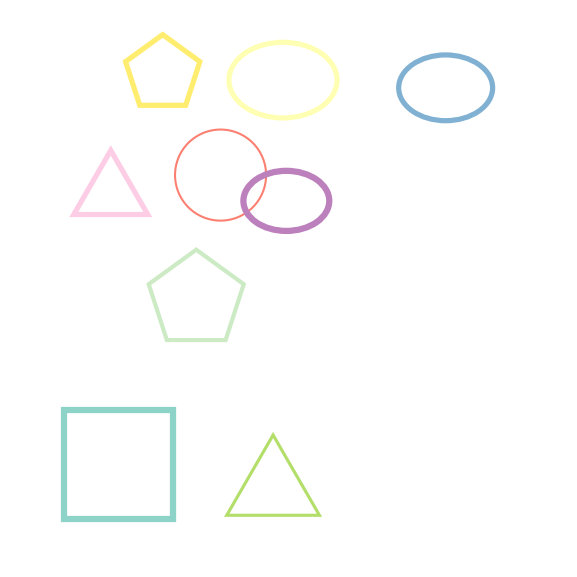[{"shape": "square", "thickness": 3, "radius": 0.47, "center": [0.205, 0.195]}, {"shape": "oval", "thickness": 2.5, "radius": 0.47, "center": [0.49, 0.86]}, {"shape": "circle", "thickness": 1, "radius": 0.39, "center": [0.382, 0.696]}, {"shape": "oval", "thickness": 2.5, "radius": 0.41, "center": [0.772, 0.847]}, {"shape": "triangle", "thickness": 1.5, "radius": 0.46, "center": [0.473, 0.153]}, {"shape": "triangle", "thickness": 2.5, "radius": 0.37, "center": [0.192, 0.665]}, {"shape": "oval", "thickness": 3, "radius": 0.37, "center": [0.496, 0.651]}, {"shape": "pentagon", "thickness": 2, "radius": 0.43, "center": [0.34, 0.48]}, {"shape": "pentagon", "thickness": 2.5, "radius": 0.34, "center": [0.282, 0.872]}]